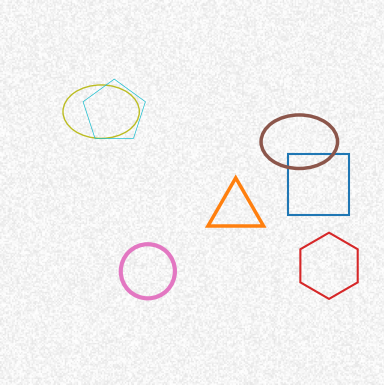[{"shape": "square", "thickness": 1.5, "radius": 0.4, "center": [0.828, 0.522]}, {"shape": "triangle", "thickness": 2.5, "radius": 0.42, "center": [0.612, 0.455]}, {"shape": "hexagon", "thickness": 1.5, "radius": 0.43, "center": [0.855, 0.31]}, {"shape": "oval", "thickness": 2.5, "radius": 0.5, "center": [0.777, 0.632]}, {"shape": "circle", "thickness": 3, "radius": 0.35, "center": [0.384, 0.295]}, {"shape": "oval", "thickness": 1, "radius": 0.5, "center": [0.263, 0.71]}, {"shape": "pentagon", "thickness": 0.5, "radius": 0.43, "center": [0.297, 0.709]}]